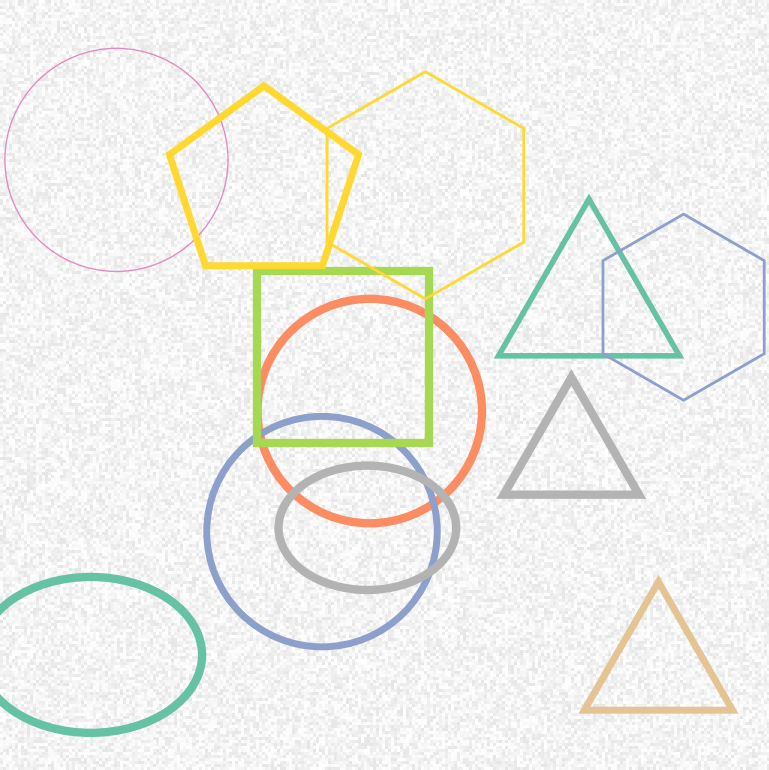[{"shape": "triangle", "thickness": 2, "radius": 0.68, "center": [0.765, 0.606]}, {"shape": "oval", "thickness": 3, "radius": 0.72, "center": [0.118, 0.149]}, {"shape": "circle", "thickness": 3, "radius": 0.73, "center": [0.48, 0.466]}, {"shape": "hexagon", "thickness": 1, "radius": 0.6, "center": [0.888, 0.601]}, {"shape": "circle", "thickness": 2.5, "radius": 0.75, "center": [0.418, 0.31]}, {"shape": "circle", "thickness": 0.5, "radius": 0.72, "center": [0.151, 0.792]}, {"shape": "square", "thickness": 3, "radius": 0.56, "center": [0.446, 0.536]}, {"shape": "pentagon", "thickness": 2.5, "radius": 0.65, "center": [0.343, 0.759]}, {"shape": "hexagon", "thickness": 1, "radius": 0.74, "center": [0.552, 0.759]}, {"shape": "triangle", "thickness": 2.5, "radius": 0.56, "center": [0.855, 0.133]}, {"shape": "oval", "thickness": 3, "radius": 0.58, "center": [0.477, 0.315]}, {"shape": "triangle", "thickness": 3, "radius": 0.51, "center": [0.742, 0.408]}]